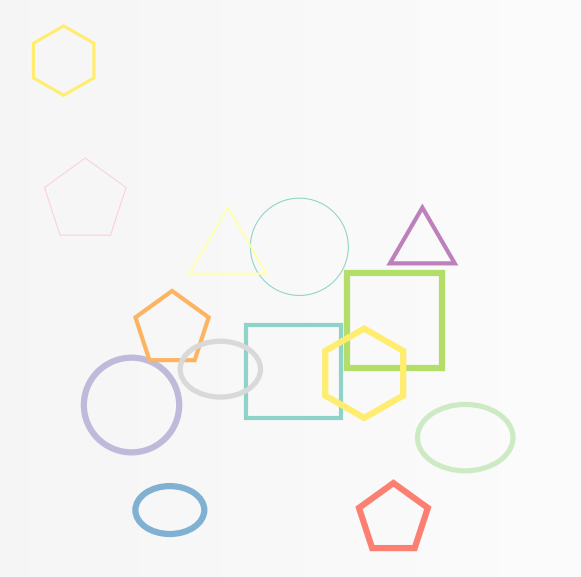[{"shape": "circle", "thickness": 0.5, "radius": 0.42, "center": [0.515, 0.572]}, {"shape": "square", "thickness": 2, "radius": 0.4, "center": [0.505, 0.356]}, {"shape": "triangle", "thickness": 1, "radius": 0.38, "center": [0.392, 0.563]}, {"shape": "circle", "thickness": 3, "radius": 0.41, "center": [0.226, 0.298]}, {"shape": "pentagon", "thickness": 3, "radius": 0.31, "center": [0.677, 0.1]}, {"shape": "oval", "thickness": 3, "radius": 0.3, "center": [0.292, 0.116]}, {"shape": "pentagon", "thickness": 2, "radius": 0.33, "center": [0.296, 0.429]}, {"shape": "square", "thickness": 3, "radius": 0.41, "center": [0.679, 0.444]}, {"shape": "pentagon", "thickness": 0.5, "radius": 0.37, "center": [0.147, 0.652]}, {"shape": "oval", "thickness": 2.5, "radius": 0.35, "center": [0.379, 0.36]}, {"shape": "triangle", "thickness": 2, "radius": 0.32, "center": [0.727, 0.575]}, {"shape": "oval", "thickness": 2.5, "radius": 0.41, "center": [0.8, 0.241]}, {"shape": "hexagon", "thickness": 3, "radius": 0.39, "center": [0.627, 0.353]}, {"shape": "hexagon", "thickness": 1.5, "radius": 0.3, "center": [0.109, 0.894]}]